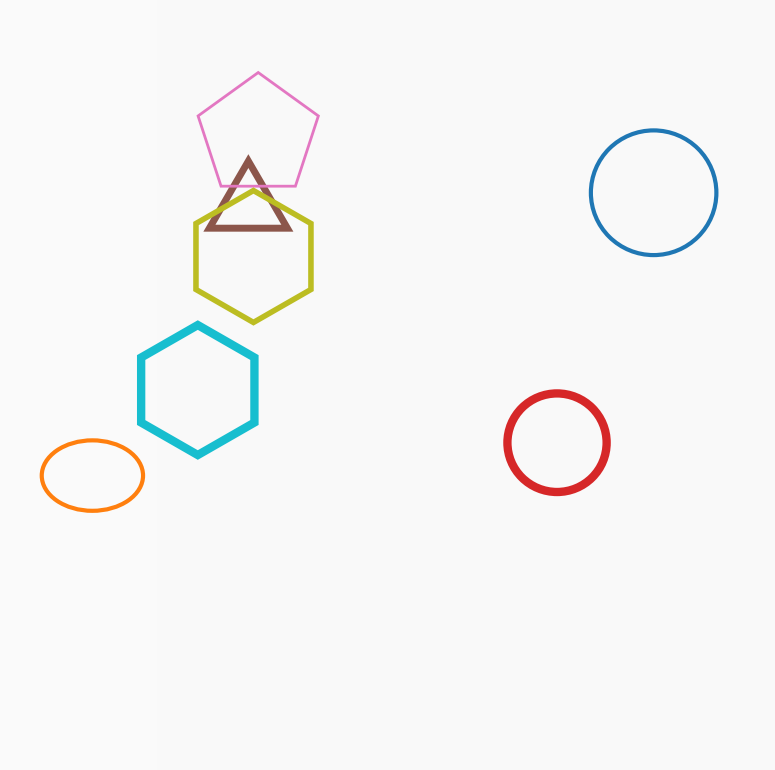[{"shape": "circle", "thickness": 1.5, "radius": 0.4, "center": [0.843, 0.75]}, {"shape": "oval", "thickness": 1.5, "radius": 0.33, "center": [0.119, 0.382]}, {"shape": "circle", "thickness": 3, "radius": 0.32, "center": [0.719, 0.425]}, {"shape": "triangle", "thickness": 2.5, "radius": 0.29, "center": [0.32, 0.733]}, {"shape": "pentagon", "thickness": 1, "radius": 0.41, "center": [0.333, 0.824]}, {"shape": "hexagon", "thickness": 2, "radius": 0.43, "center": [0.327, 0.667]}, {"shape": "hexagon", "thickness": 3, "radius": 0.42, "center": [0.255, 0.493]}]